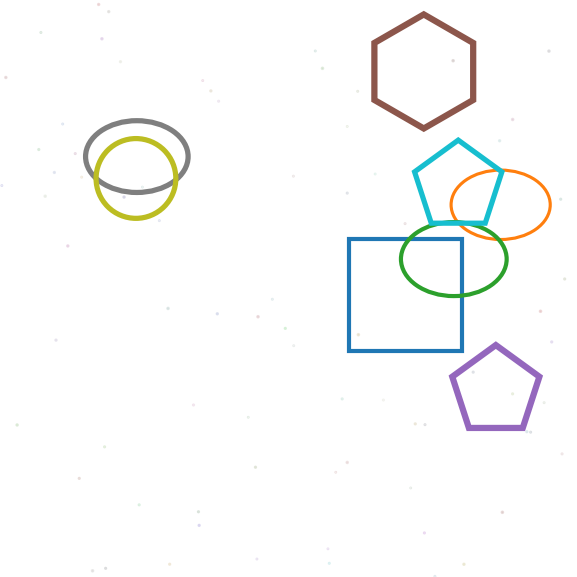[{"shape": "square", "thickness": 2, "radius": 0.49, "center": [0.702, 0.489]}, {"shape": "oval", "thickness": 1.5, "radius": 0.43, "center": [0.867, 0.644]}, {"shape": "oval", "thickness": 2, "radius": 0.46, "center": [0.786, 0.551]}, {"shape": "pentagon", "thickness": 3, "radius": 0.4, "center": [0.859, 0.322]}, {"shape": "hexagon", "thickness": 3, "radius": 0.49, "center": [0.734, 0.875]}, {"shape": "oval", "thickness": 2.5, "radius": 0.44, "center": [0.237, 0.728]}, {"shape": "circle", "thickness": 2.5, "radius": 0.35, "center": [0.235, 0.69]}, {"shape": "pentagon", "thickness": 2.5, "radius": 0.4, "center": [0.793, 0.677]}]